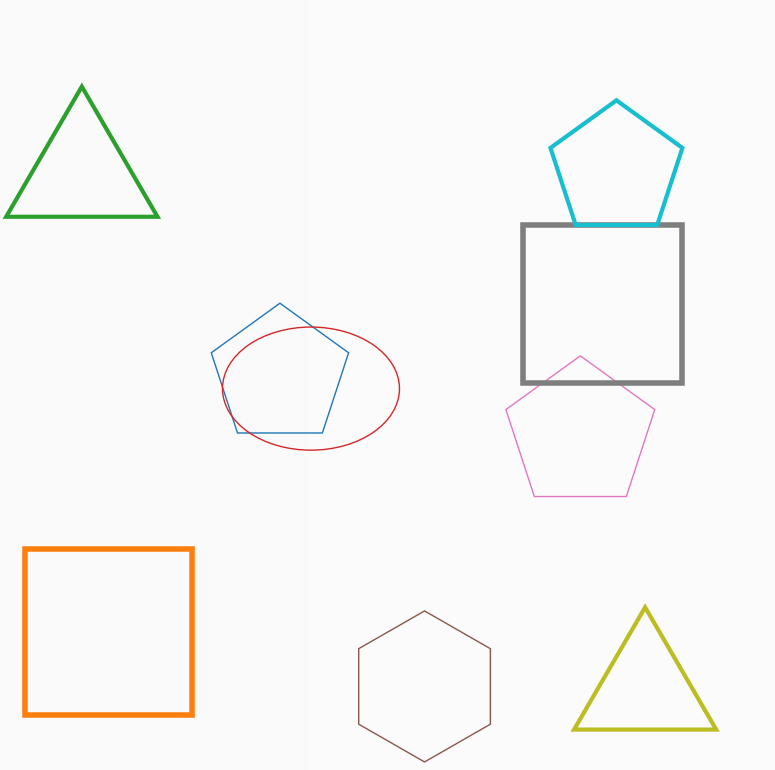[{"shape": "pentagon", "thickness": 0.5, "radius": 0.47, "center": [0.361, 0.513]}, {"shape": "square", "thickness": 2, "radius": 0.54, "center": [0.139, 0.179]}, {"shape": "triangle", "thickness": 1.5, "radius": 0.56, "center": [0.106, 0.775]}, {"shape": "oval", "thickness": 0.5, "radius": 0.57, "center": [0.401, 0.495]}, {"shape": "hexagon", "thickness": 0.5, "radius": 0.49, "center": [0.548, 0.109]}, {"shape": "pentagon", "thickness": 0.5, "radius": 0.5, "center": [0.749, 0.437]}, {"shape": "square", "thickness": 2, "radius": 0.51, "center": [0.777, 0.605]}, {"shape": "triangle", "thickness": 1.5, "radius": 0.53, "center": [0.832, 0.105]}, {"shape": "pentagon", "thickness": 1.5, "radius": 0.45, "center": [0.795, 0.78]}]